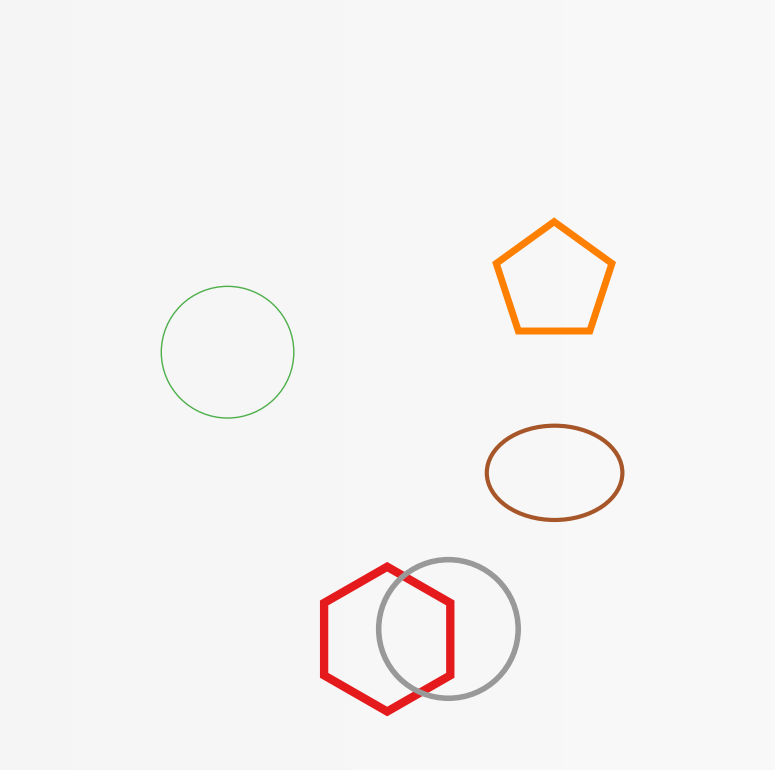[{"shape": "hexagon", "thickness": 3, "radius": 0.47, "center": [0.5, 0.17]}, {"shape": "circle", "thickness": 0.5, "radius": 0.43, "center": [0.294, 0.543]}, {"shape": "pentagon", "thickness": 2.5, "radius": 0.39, "center": [0.715, 0.634]}, {"shape": "oval", "thickness": 1.5, "radius": 0.44, "center": [0.716, 0.386]}, {"shape": "circle", "thickness": 2, "radius": 0.45, "center": [0.579, 0.183]}]